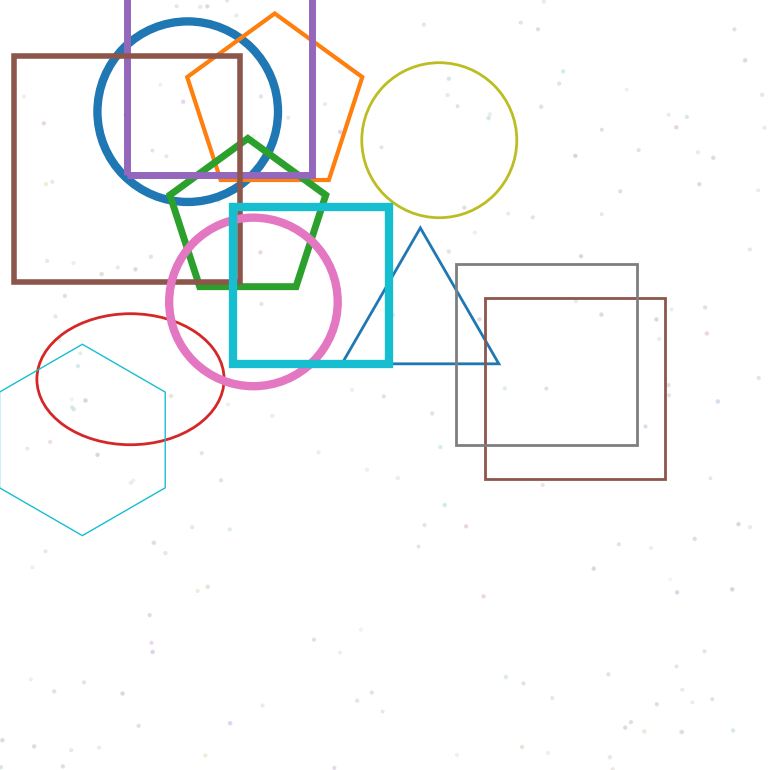[{"shape": "circle", "thickness": 3, "radius": 0.59, "center": [0.244, 0.855]}, {"shape": "triangle", "thickness": 1, "radius": 0.59, "center": [0.546, 0.586]}, {"shape": "pentagon", "thickness": 1.5, "radius": 0.6, "center": [0.357, 0.863]}, {"shape": "pentagon", "thickness": 2.5, "radius": 0.53, "center": [0.322, 0.714]}, {"shape": "oval", "thickness": 1, "radius": 0.61, "center": [0.169, 0.507]}, {"shape": "square", "thickness": 2.5, "radius": 0.6, "center": [0.285, 0.893]}, {"shape": "square", "thickness": 2, "radius": 0.73, "center": [0.165, 0.781]}, {"shape": "square", "thickness": 1, "radius": 0.59, "center": [0.747, 0.495]}, {"shape": "circle", "thickness": 3, "radius": 0.55, "center": [0.329, 0.608]}, {"shape": "square", "thickness": 1, "radius": 0.59, "center": [0.71, 0.54]}, {"shape": "circle", "thickness": 1, "radius": 0.5, "center": [0.57, 0.818]}, {"shape": "hexagon", "thickness": 0.5, "radius": 0.62, "center": [0.107, 0.429]}, {"shape": "square", "thickness": 3, "radius": 0.51, "center": [0.404, 0.629]}]